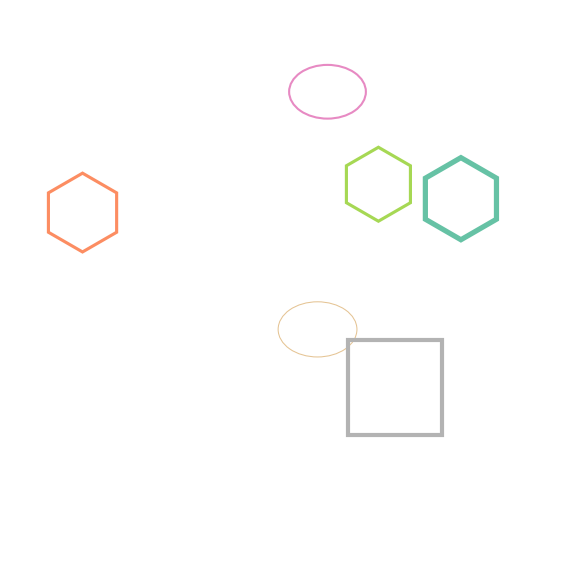[{"shape": "hexagon", "thickness": 2.5, "radius": 0.36, "center": [0.798, 0.655]}, {"shape": "hexagon", "thickness": 1.5, "radius": 0.34, "center": [0.143, 0.631]}, {"shape": "oval", "thickness": 1, "radius": 0.33, "center": [0.567, 0.84]}, {"shape": "hexagon", "thickness": 1.5, "radius": 0.32, "center": [0.655, 0.68]}, {"shape": "oval", "thickness": 0.5, "radius": 0.34, "center": [0.55, 0.429]}, {"shape": "square", "thickness": 2, "radius": 0.41, "center": [0.684, 0.328]}]